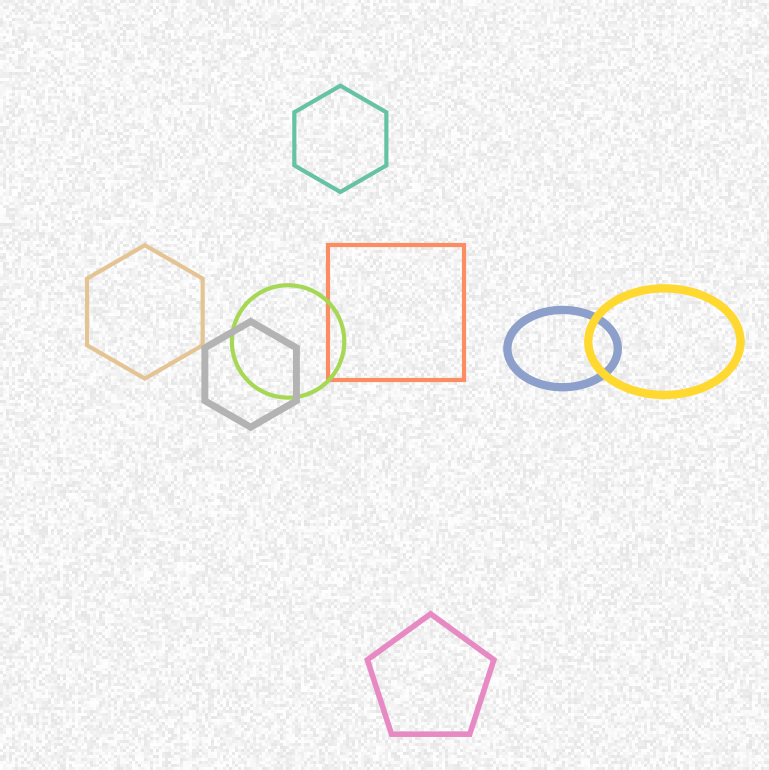[{"shape": "hexagon", "thickness": 1.5, "radius": 0.35, "center": [0.442, 0.82]}, {"shape": "square", "thickness": 1.5, "radius": 0.44, "center": [0.514, 0.594]}, {"shape": "oval", "thickness": 3, "radius": 0.36, "center": [0.731, 0.547]}, {"shape": "pentagon", "thickness": 2, "radius": 0.43, "center": [0.559, 0.116]}, {"shape": "circle", "thickness": 1.5, "radius": 0.36, "center": [0.374, 0.557]}, {"shape": "oval", "thickness": 3, "radius": 0.49, "center": [0.863, 0.556]}, {"shape": "hexagon", "thickness": 1.5, "radius": 0.43, "center": [0.188, 0.595]}, {"shape": "hexagon", "thickness": 2.5, "radius": 0.34, "center": [0.326, 0.514]}]